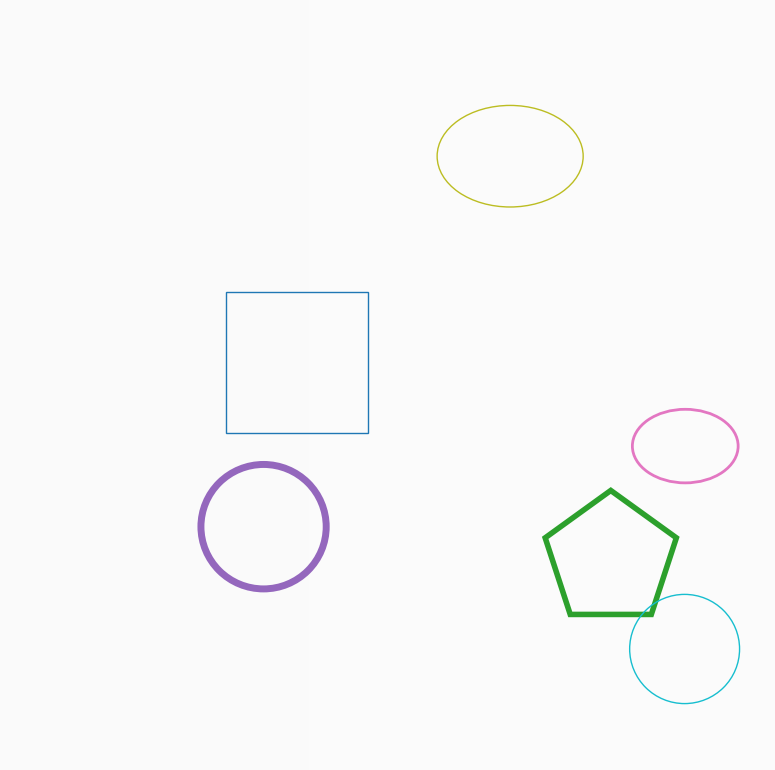[{"shape": "square", "thickness": 0.5, "radius": 0.46, "center": [0.383, 0.529]}, {"shape": "pentagon", "thickness": 2, "radius": 0.44, "center": [0.788, 0.274]}, {"shape": "circle", "thickness": 2.5, "radius": 0.4, "center": [0.34, 0.316]}, {"shape": "oval", "thickness": 1, "radius": 0.34, "center": [0.884, 0.421]}, {"shape": "oval", "thickness": 0.5, "radius": 0.47, "center": [0.658, 0.797]}, {"shape": "circle", "thickness": 0.5, "radius": 0.35, "center": [0.883, 0.157]}]